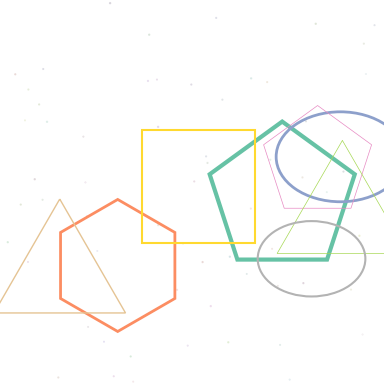[{"shape": "pentagon", "thickness": 3, "radius": 0.99, "center": [0.733, 0.486]}, {"shape": "hexagon", "thickness": 2, "radius": 0.86, "center": [0.306, 0.31]}, {"shape": "oval", "thickness": 2, "radius": 0.83, "center": [0.884, 0.593]}, {"shape": "pentagon", "thickness": 0.5, "radius": 0.74, "center": [0.825, 0.578]}, {"shape": "triangle", "thickness": 0.5, "radius": 0.98, "center": [0.889, 0.439]}, {"shape": "square", "thickness": 1.5, "radius": 0.74, "center": [0.516, 0.516]}, {"shape": "triangle", "thickness": 1, "radius": 0.99, "center": [0.155, 0.286]}, {"shape": "oval", "thickness": 1.5, "radius": 0.7, "center": [0.809, 0.328]}]